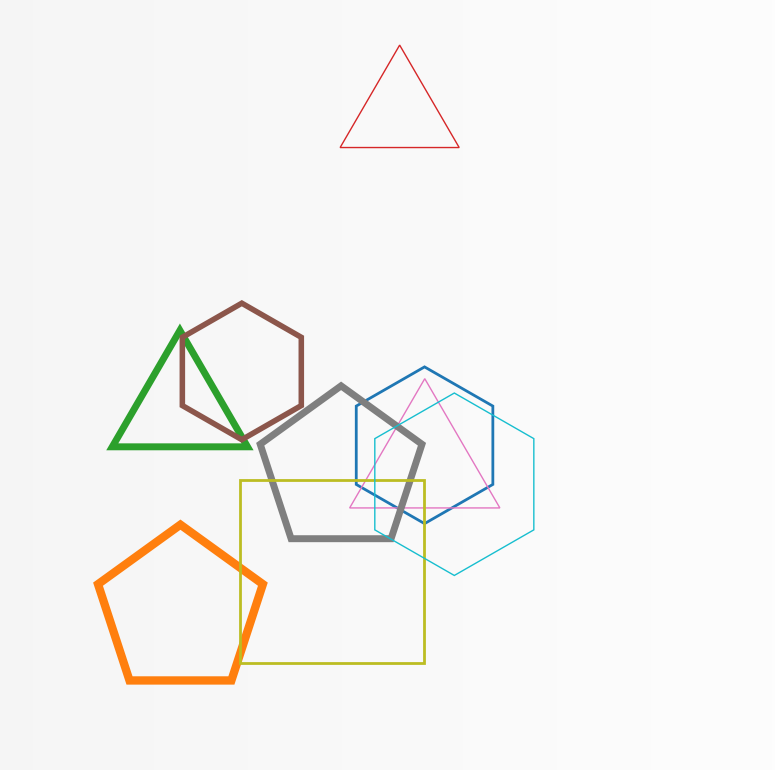[{"shape": "hexagon", "thickness": 1, "radius": 0.51, "center": [0.548, 0.422]}, {"shape": "pentagon", "thickness": 3, "radius": 0.56, "center": [0.233, 0.207]}, {"shape": "triangle", "thickness": 2.5, "radius": 0.5, "center": [0.232, 0.47]}, {"shape": "triangle", "thickness": 0.5, "radius": 0.44, "center": [0.516, 0.853]}, {"shape": "hexagon", "thickness": 2, "radius": 0.44, "center": [0.312, 0.518]}, {"shape": "triangle", "thickness": 0.5, "radius": 0.56, "center": [0.548, 0.396]}, {"shape": "pentagon", "thickness": 2.5, "radius": 0.55, "center": [0.44, 0.389]}, {"shape": "square", "thickness": 1, "radius": 0.59, "center": [0.428, 0.257]}, {"shape": "hexagon", "thickness": 0.5, "radius": 0.59, "center": [0.586, 0.371]}]